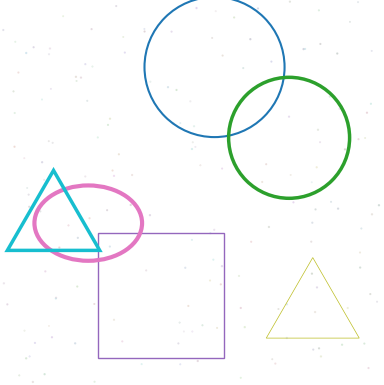[{"shape": "circle", "thickness": 1.5, "radius": 0.91, "center": [0.557, 0.826]}, {"shape": "circle", "thickness": 2.5, "radius": 0.79, "center": [0.751, 0.642]}, {"shape": "square", "thickness": 1, "radius": 0.82, "center": [0.418, 0.233]}, {"shape": "oval", "thickness": 3, "radius": 0.7, "center": [0.229, 0.42]}, {"shape": "triangle", "thickness": 0.5, "radius": 0.7, "center": [0.812, 0.192]}, {"shape": "triangle", "thickness": 2.5, "radius": 0.69, "center": [0.139, 0.419]}]